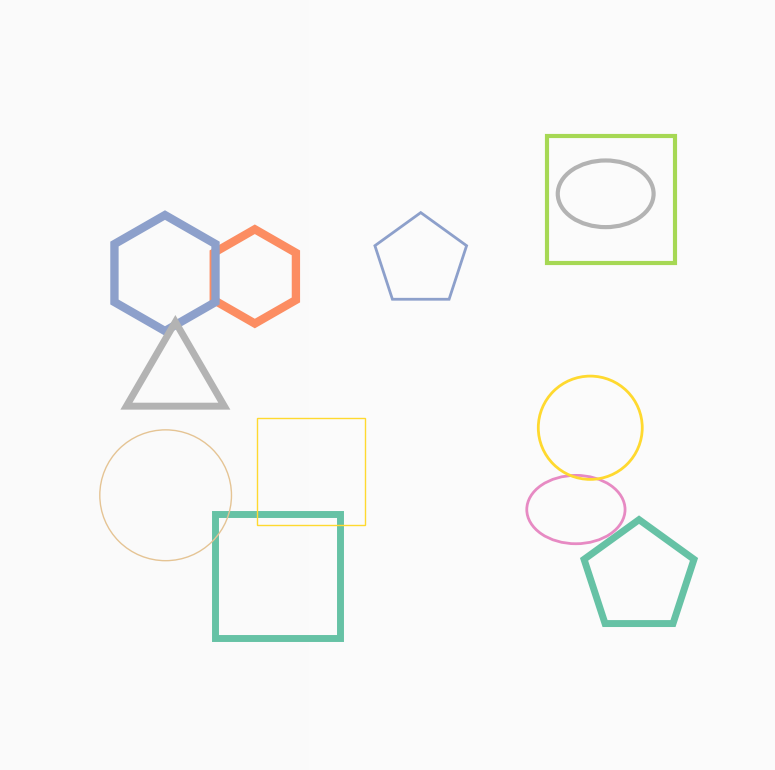[{"shape": "pentagon", "thickness": 2.5, "radius": 0.37, "center": [0.825, 0.251]}, {"shape": "square", "thickness": 2.5, "radius": 0.4, "center": [0.357, 0.251]}, {"shape": "hexagon", "thickness": 3, "radius": 0.31, "center": [0.329, 0.641]}, {"shape": "pentagon", "thickness": 1, "radius": 0.31, "center": [0.543, 0.662]}, {"shape": "hexagon", "thickness": 3, "radius": 0.38, "center": [0.213, 0.645]}, {"shape": "oval", "thickness": 1, "radius": 0.32, "center": [0.743, 0.338]}, {"shape": "square", "thickness": 1.5, "radius": 0.41, "center": [0.788, 0.74]}, {"shape": "circle", "thickness": 1, "radius": 0.34, "center": [0.762, 0.444]}, {"shape": "square", "thickness": 0.5, "radius": 0.35, "center": [0.401, 0.387]}, {"shape": "circle", "thickness": 0.5, "radius": 0.42, "center": [0.214, 0.357]}, {"shape": "triangle", "thickness": 2.5, "radius": 0.36, "center": [0.226, 0.509]}, {"shape": "oval", "thickness": 1.5, "radius": 0.31, "center": [0.782, 0.748]}]